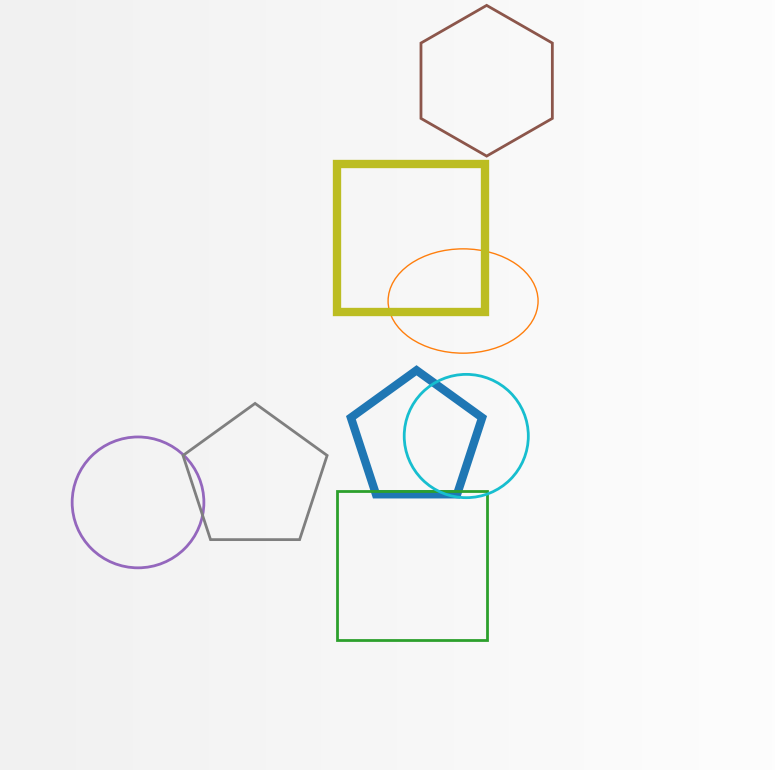[{"shape": "pentagon", "thickness": 3, "radius": 0.45, "center": [0.537, 0.43]}, {"shape": "oval", "thickness": 0.5, "radius": 0.48, "center": [0.598, 0.609]}, {"shape": "square", "thickness": 1, "radius": 0.48, "center": [0.532, 0.266]}, {"shape": "circle", "thickness": 1, "radius": 0.42, "center": [0.178, 0.348]}, {"shape": "hexagon", "thickness": 1, "radius": 0.49, "center": [0.628, 0.895]}, {"shape": "pentagon", "thickness": 1, "radius": 0.49, "center": [0.329, 0.378]}, {"shape": "square", "thickness": 3, "radius": 0.48, "center": [0.53, 0.691]}, {"shape": "circle", "thickness": 1, "radius": 0.4, "center": [0.602, 0.434]}]